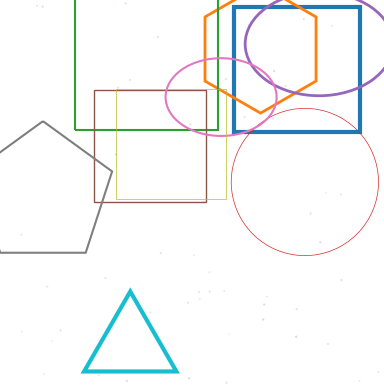[{"shape": "square", "thickness": 3, "radius": 0.81, "center": [0.772, 0.82]}, {"shape": "hexagon", "thickness": 2, "radius": 0.83, "center": [0.677, 0.873]}, {"shape": "square", "thickness": 1.5, "radius": 0.93, "center": [0.38, 0.849]}, {"shape": "circle", "thickness": 0.5, "radius": 0.96, "center": [0.792, 0.527]}, {"shape": "oval", "thickness": 2, "radius": 0.96, "center": [0.829, 0.886]}, {"shape": "square", "thickness": 1, "radius": 0.72, "center": [0.39, 0.621]}, {"shape": "oval", "thickness": 1.5, "radius": 0.72, "center": [0.574, 0.748]}, {"shape": "pentagon", "thickness": 1.5, "radius": 0.94, "center": [0.112, 0.496]}, {"shape": "square", "thickness": 0.5, "radius": 0.72, "center": [0.444, 0.626]}, {"shape": "triangle", "thickness": 3, "radius": 0.69, "center": [0.338, 0.104]}]